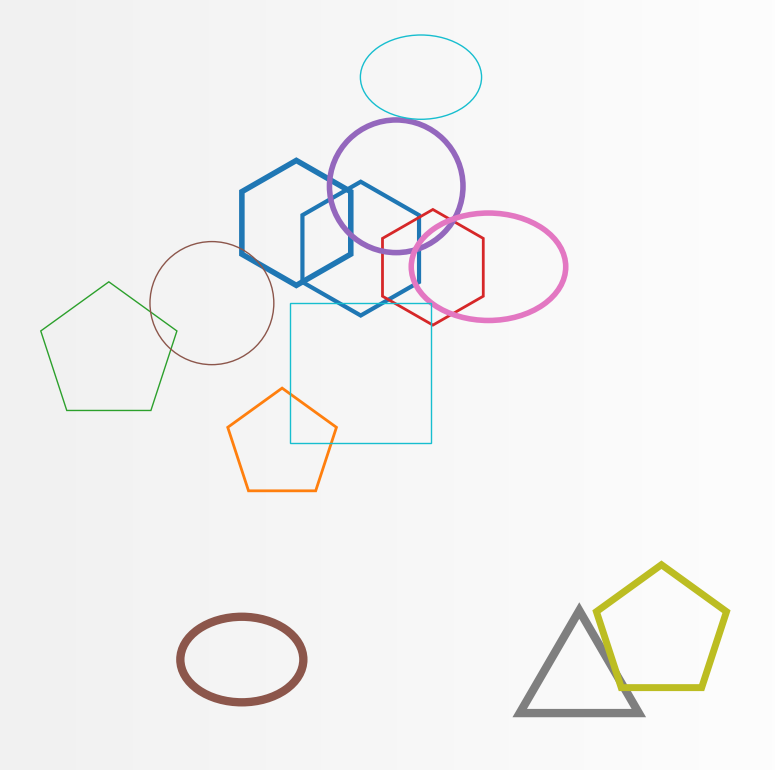[{"shape": "hexagon", "thickness": 1.5, "radius": 0.43, "center": [0.465, 0.677]}, {"shape": "hexagon", "thickness": 2, "radius": 0.41, "center": [0.382, 0.711]}, {"shape": "pentagon", "thickness": 1, "radius": 0.37, "center": [0.364, 0.422]}, {"shape": "pentagon", "thickness": 0.5, "radius": 0.46, "center": [0.14, 0.542]}, {"shape": "hexagon", "thickness": 1, "radius": 0.38, "center": [0.559, 0.653]}, {"shape": "circle", "thickness": 2, "radius": 0.43, "center": [0.511, 0.758]}, {"shape": "circle", "thickness": 0.5, "radius": 0.4, "center": [0.273, 0.606]}, {"shape": "oval", "thickness": 3, "radius": 0.4, "center": [0.312, 0.143]}, {"shape": "oval", "thickness": 2, "radius": 0.5, "center": [0.63, 0.654]}, {"shape": "triangle", "thickness": 3, "radius": 0.44, "center": [0.747, 0.118]}, {"shape": "pentagon", "thickness": 2.5, "radius": 0.44, "center": [0.853, 0.178]}, {"shape": "oval", "thickness": 0.5, "radius": 0.39, "center": [0.543, 0.9]}, {"shape": "square", "thickness": 0.5, "radius": 0.45, "center": [0.466, 0.516]}]